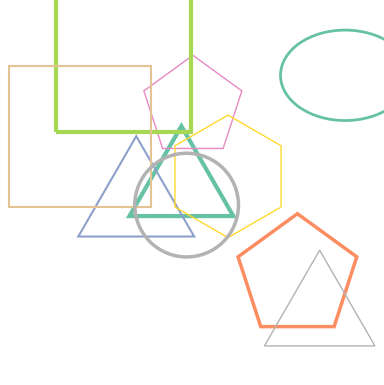[{"shape": "triangle", "thickness": 3, "radius": 0.78, "center": [0.471, 0.517]}, {"shape": "oval", "thickness": 2, "radius": 0.84, "center": [0.896, 0.804]}, {"shape": "pentagon", "thickness": 2.5, "radius": 0.81, "center": [0.773, 0.283]}, {"shape": "triangle", "thickness": 1.5, "radius": 0.87, "center": [0.354, 0.473]}, {"shape": "pentagon", "thickness": 1, "radius": 0.67, "center": [0.501, 0.723]}, {"shape": "square", "thickness": 3, "radius": 0.88, "center": [0.321, 0.832]}, {"shape": "hexagon", "thickness": 1, "radius": 0.8, "center": [0.592, 0.542]}, {"shape": "square", "thickness": 1.5, "radius": 0.92, "center": [0.208, 0.646]}, {"shape": "triangle", "thickness": 1, "radius": 0.83, "center": [0.83, 0.184]}, {"shape": "circle", "thickness": 2.5, "radius": 0.67, "center": [0.485, 0.467]}]